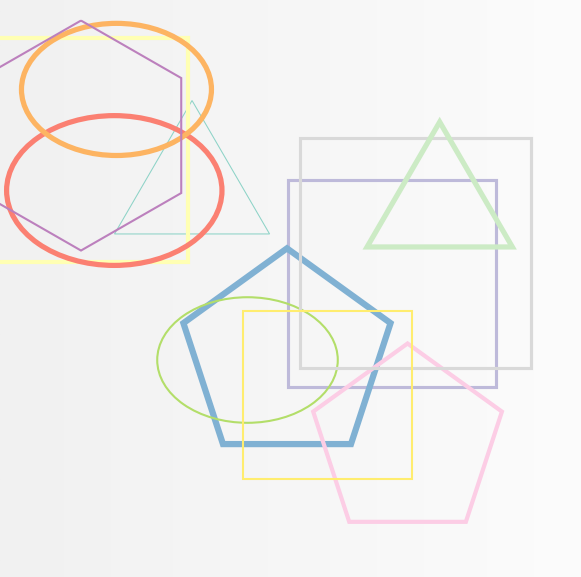[{"shape": "triangle", "thickness": 0.5, "radius": 0.77, "center": [0.33, 0.671]}, {"shape": "square", "thickness": 2, "radius": 0.97, "center": [0.129, 0.739]}, {"shape": "square", "thickness": 1.5, "radius": 0.89, "center": [0.675, 0.509]}, {"shape": "oval", "thickness": 2.5, "radius": 0.93, "center": [0.197, 0.669]}, {"shape": "pentagon", "thickness": 3, "radius": 0.94, "center": [0.494, 0.382]}, {"shape": "oval", "thickness": 2.5, "radius": 0.82, "center": [0.2, 0.844]}, {"shape": "oval", "thickness": 1, "radius": 0.78, "center": [0.426, 0.376]}, {"shape": "pentagon", "thickness": 2, "radius": 0.85, "center": [0.701, 0.234]}, {"shape": "square", "thickness": 1.5, "radius": 1.0, "center": [0.715, 0.561]}, {"shape": "hexagon", "thickness": 1, "radius": 1.0, "center": [0.139, 0.764]}, {"shape": "triangle", "thickness": 2.5, "radius": 0.72, "center": [0.756, 0.644]}, {"shape": "square", "thickness": 1, "radius": 0.73, "center": [0.563, 0.315]}]